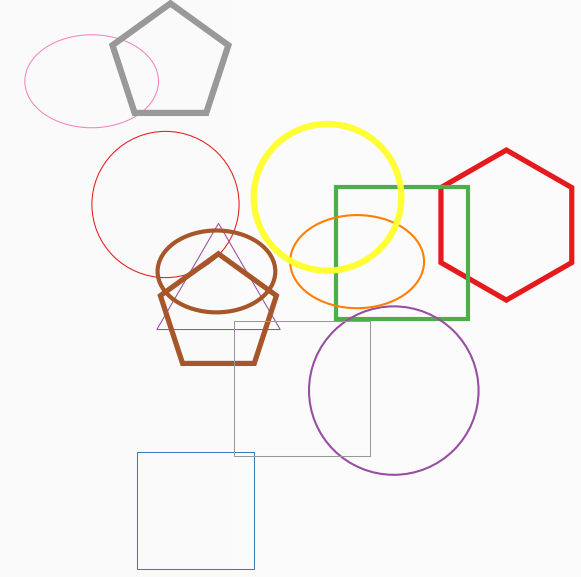[{"shape": "hexagon", "thickness": 2.5, "radius": 0.65, "center": [0.871, 0.609]}, {"shape": "circle", "thickness": 0.5, "radius": 0.63, "center": [0.285, 0.645]}, {"shape": "square", "thickness": 0.5, "radius": 0.51, "center": [0.337, 0.116]}, {"shape": "square", "thickness": 2, "radius": 0.57, "center": [0.692, 0.561]}, {"shape": "circle", "thickness": 1, "radius": 0.73, "center": [0.677, 0.323]}, {"shape": "triangle", "thickness": 0.5, "radius": 0.61, "center": [0.376, 0.49]}, {"shape": "oval", "thickness": 1, "radius": 0.58, "center": [0.614, 0.546]}, {"shape": "circle", "thickness": 3, "radius": 0.64, "center": [0.563, 0.657]}, {"shape": "pentagon", "thickness": 2.5, "radius": 0.52, "center": [0.376, 0.455]}, {"shape": "oval", "thickness": 2, "radius": 0.51, "center": [0.372, 0.529]}, {"shape": "oval", "thickness": 0.5, "radius": 0.57, "center": [0.158, 0.858]}, {"shape": "pentagon", "thickness": 3, "radius": 0.52, "center": [0.293, 0.888]}, {"shape": "square", "thickness": 0.5, "radius": 0.59, "center": [0.52, 0.327]}]